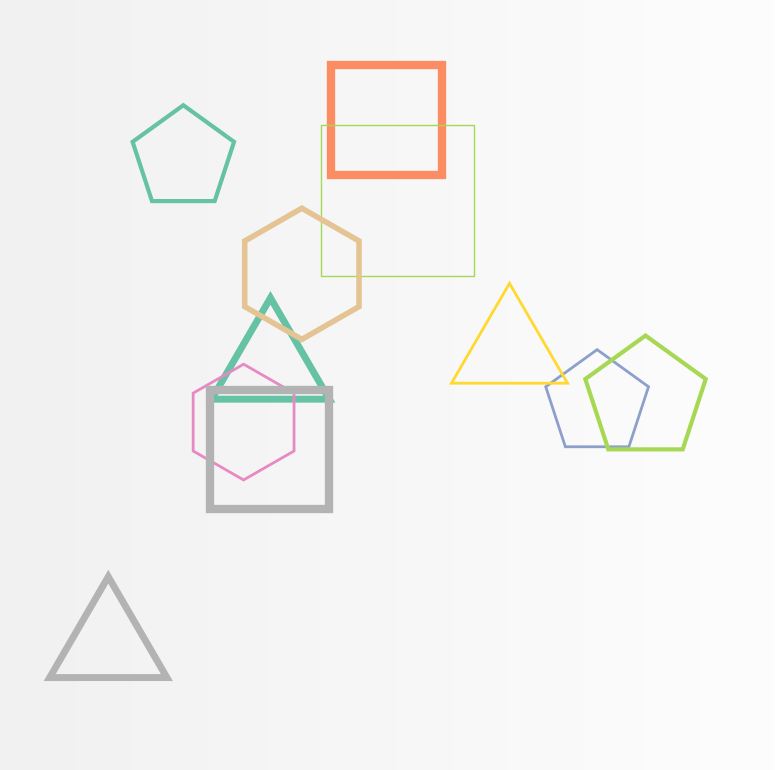[{"shape": "pentagon", "thickness": 1.5, "radius": 0.34, "center": [0.237, 0.795]}, {"shape": "triangle", "thickness": 2.5, "radius": 0.44, "center": [0.349, 0.525]}, {"shape": "square", "thickness": 3, "radius": 0.36, "center": [0.498, 0.844]}, {"shape": "pentagon", "thickness": 1, "radius": 0.35, "center": [0.77, 0.476]}, {"shape": "hexagon", "thickness": 1, "radius": 0.38, "center": [0.314, 0.452]}, {"shape": "pentagon", "thickness": 1.5, "radius": 0.41, "center": [0.833, 0.482]}, {"shape": "square", "thickness": 0.5, "radius": 0.49, "center": [0.513, 0.74]}, {"shape": "triangle", "thickness": 1, "radius": 0.43, "center": [0.657, 0.546]}, {"shape": "hexagon", "thickness": 2, "radius": 0.43, "center": [0.39, 0.644]}, {"shape": "triangle", "thickness": 2.5, "radius": 0.44, "center": [0.14, 0.164]}, {"shape": "square", "thickness": 3, "radius": 0.39, "center": [0.348, 0.417]}]